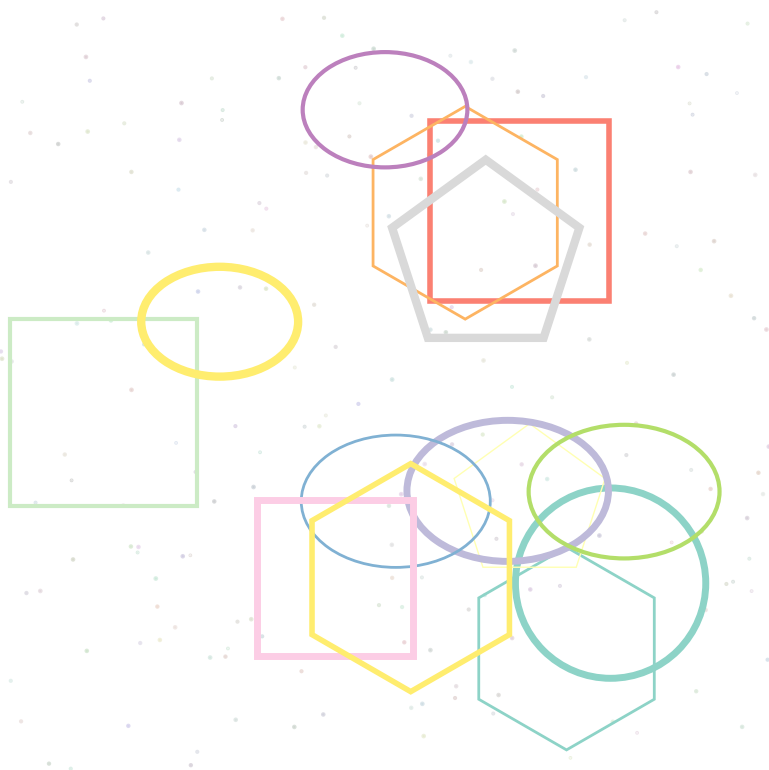[{"shape": "circle", "thickness": 2.5, "radius": 0.62, "center": [0.793, 0.243]}, {"shape": "hexagon", "thickness": 1, "radius": 0.66, "center": [0.736, 0.158]}, {"shape": "pentagon", "thickness": 0.5, "radius": 0.52, "center": [0.688, 0.347]}, {"shape": "oval", "thickness": 2.5, "radius": 0.65, "center": [0.659, 0.363]}, {"shape": "square", "thickness": 2, "radius": 0.58, "center": [0.675, 0.726]}, {"shape": "oval", "thickness": 1, "radius": 0.61, "center": [0.514, 0.349]}, {"shape": "hexagon", "thickness": 1, "radius": 0.69, "center": [0.604, 0.724]}, {"shape": "oval", "thickness": 1.5, "radius": 0.62, "center": [0.811, 0.362]}, {"shape": "square", "thickness": 2.5, "radius": 0.51, "center": [0.435, 0.249]}, {"shape": "pentagon", "thickness": 3, "radius": 0.64, "center": [0.631, 0.665]}, {"shape": "oval", "thickness": 1.5, "radius": 0.53, "center": [0.5, 0.857]}, {"shape": "square", "thickness": 1.5, "radius": 0.61, "center": [0.134, 0.464]}, {"shape": "oval", "thickness": 3, "radius": 0.51, "center": [0.285, 0.582]}, {"shape": "hexagon", "thickness": 2, "radius": 0.74, "center": [0.533, 0.25]}]